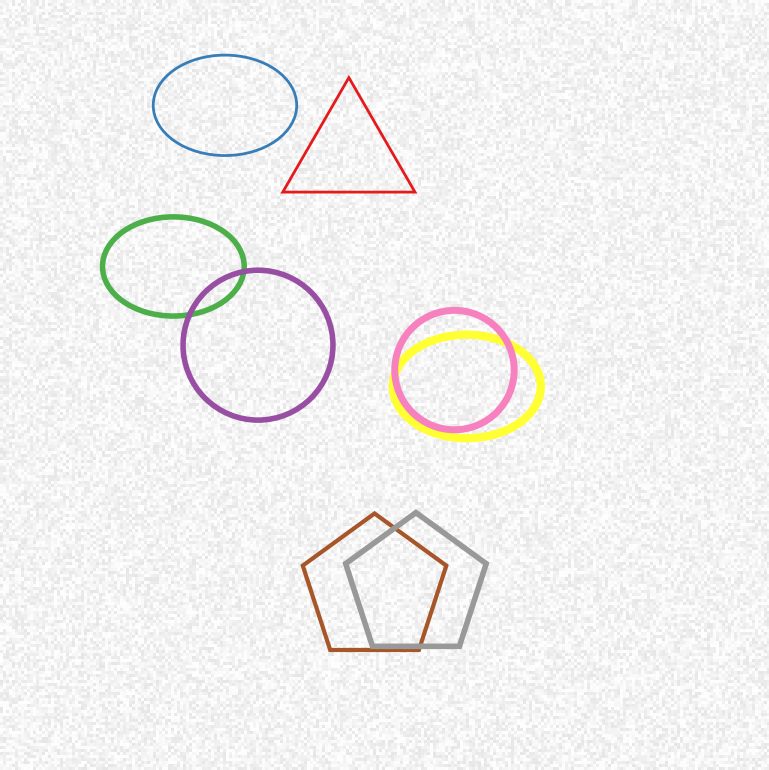[{"shape": "triangle", "thickness": 1, "radius": 0.5, "center": [0.453, 0.8]}, {"shape": "oval", "thickness": 1, "radius": 0.47, "center": [0.292, 0.863]}, {"shape": "oval", "thickness": 2, "radius": 0.46, "center": [0.225, 0.654]}, {"shape": "circle", "thickness": 2, "radius": 0.49, "center": [0.335, 0.552]}, {"shape": "oval", "thickness": 3, "radius": 0.48, "center": [0.606, 0.498]}, {"shape": "pentagon", "thickness": 1.5, "radius": 0.49, "center": [0.486, 0.235]}, {"shape": "circle", "thickness": 2.5, "radius": 0.39, "center": [0.59, 0.519]}, {"shape": "pentagon", "thickness": 2, "radius": 0.48, "center": [0.54, 0.238]}]